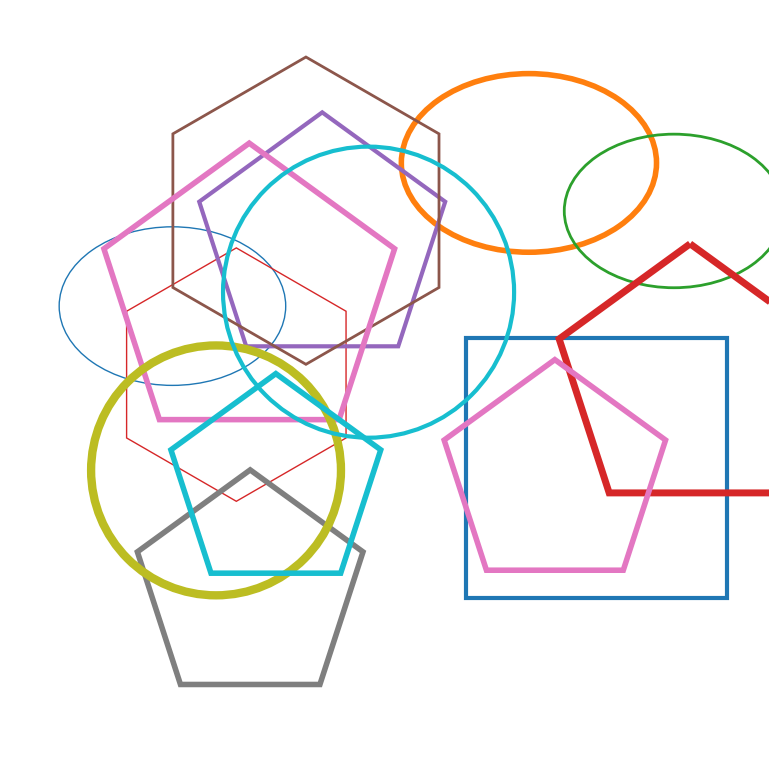[{"shape": "square", "thickness": 1.5, "radius": 0.85, "center": [0.775, 0.392]}, {"shape": "oval", "thickness": 0.5, "radius": 0.74, "center": [0.224, 0.602]}, {"shape": "oval", "thickness": 2, "radius": 0.83, "center": [0.687, 0.788]}, {"shape": "oval", "thickness": 1, "radius": 0.71, "center": [0.875, 0.726]}, {"shape": "pentagon", "thickness": 2.5, "radius": 0.89, "center": [0.896, 0.505]}, {"shape": "hexagon", "thickness": 0.5, "radius": 0.82, "center": [0.307, 0.514]}, {"shape": "pentagon", "thickness": 1.5, "radius": 0.84, "center": [0.418, 0.686]}, {"shape": "hexagon", "thickness": 1, "radius": 1.0, "center": [0.397, 0.726]}, {"shape": "pentagon", "thickness": 2, "radius": 0.76, "center": [0.721, 0.382]}, {"shape": "pentagon", "thickness": 2, "radius": 0.99, "center": [0.324, 0.616]}, {"shape": "pentagon", "thickness": 2, "radius": 0.77, "center": [0.325, 0.236]}, {"shape": "circle", "thickness": 3, "radius": 0.81, "center": [0.281, 0.389]}, {"shape": "pentagon", "thickness": 2, "radius": 0.72, "center": [0.358, 0.372]}, {"shape": "circle", "thickness": 1.5, "radius": 0.95, "center": [0.479, 0.621]}]